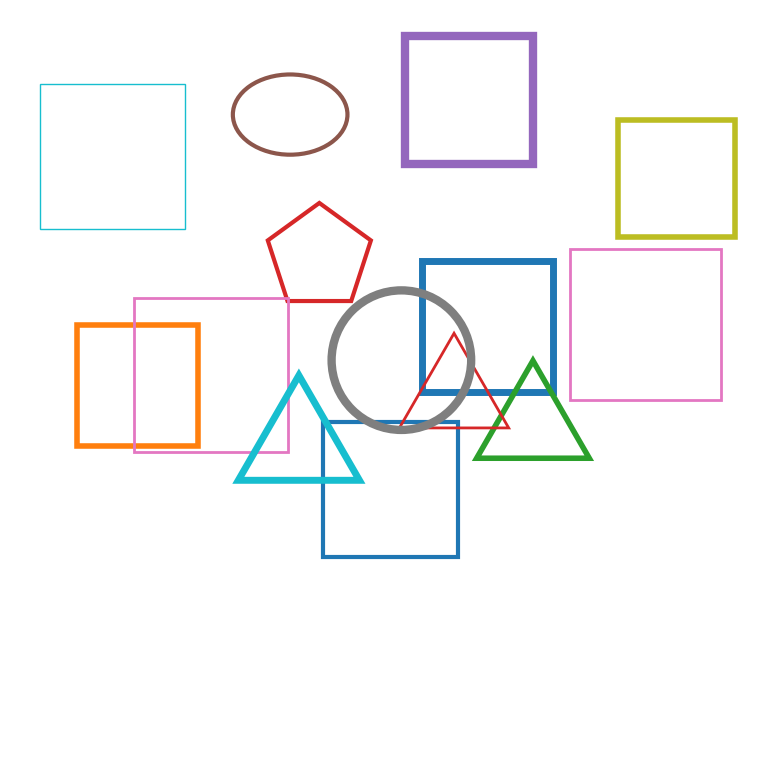[{"shape": "square", "thickness": 1.5, "radius": 0.44, "center": [0.507, 0.365]}, {"shape": "square", "thickness": 2.5, "radius": 0.43, "center": [0.633, 0.576]}, {"shape": "square", "thickness": 2, "radius": 0.39, "center": [0.179, 0.5]}, {"shape": "triangle", "thickness": 2, "radius": 0.42, "center": [0.692, 0.447]}, {"shape": "triangle", "thickness": 1, "radius": 0.41, "center": [0.59, 0.485]}, {"shape": "pentagon", "thickness": 1.5, "radius": 0.35, "center": [0.415, 0.666]}, {"shape": "square", "thickness": 3, "radius": 0.42, "center": [0.61, 0.87]}, {"shape": "oval", "thickness": 1.5, "radius": 0.37, "center": [0.377, 0.851]}, {"shape": "square", "thickness": 1, "radius": 0.5, "center": [0.274, 0.512]}, {"shape": "square", "thickness": 1, "radius": 0.49, "center": [0.838, 0.579]}, {"shape": "circle", "thickness": 3, "radius": 0.45, "center": [0.521, 0.532]}, {"shape": "square", "thickness": 2, "radius": 0.38, "center": [0.878, 0.768]}, {"shape": "triangle", "thickness": 2.5, "radius": 0.45, "center": [0.388, 0.422]}, {"shape": "square", "thickness": 0.5, "radius": 0.47, "center": [0.146, 0.797]}]